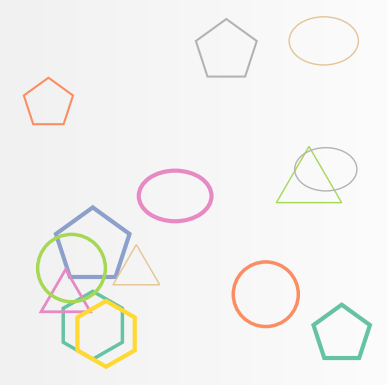[{"shape": "pentagon", "thickness": 3, "radius": 0.38, "center": [0.882, 0.132]}, {"shape": "hexagon", "thickness": 2.5, "radius": 0.44, "center": [0.239, 0.155]}, {"shape": "pentagon", "thickness": 1.5, "radius": 0.33, "center": [0.125, 0.731]}, {"shape": "circle", "thickness": 2.5, "radius": 0.42, "center": [0.686, 0.236]}, {"shape": "pentagon", "thickness": 3, "radius": 0.5, "center": [0.239, 0.361]}, {"shape": "oval", "thickness": 3, "radius": 0.47, "center": [0.452, 0.491]}, {"shape": "triangle", "thickness": 2, "radius": 0.37, "center": [0.17, 0.227]}, {"shape": "circle", "thickness": 2.5, "radius": 0.44, "center": [0.185, 0.304]}, {"shape": "triangle", "thickness": 1, "radius": 0.49, "center": [0.797, 0.522]}, {"shape": "hexagon", "thickness": 3, "radius": 0.43, "center": [0.274, 0.133]}, {"shape": "triangle", "thickness": 1, "radius": 0.35, "center": [0.352, 0.295]}, {"shape": "oval", "thickness": 1, "radius": 0.45, "center": [0.836, 0.894]}, {"shape": "pentagon", "thickness": 1.5, "radius": 0.41, "center": [0.584, 0.868]}, {"shape": "oval", "thickness": 1, "radius": 0.4, "center": [0.841, 0.56]}]